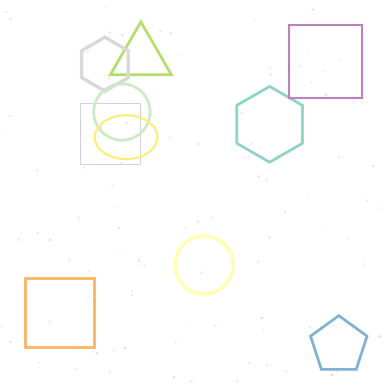[{"shape": "hexagon", "thickness": 2, "radius": 0.49, "center": [0.7, 0.677]}, {"shape": "circle", "thickness": 2.5, "radius": 0.38, "center": [0.53, 0.312]}, {"shape": "square", "thickness": 0.5, "radius": 0.39, "center": [0.286, 0.653]}, {"shape": "pentagon", "thickness": 2, "radius": 0.39, "center": [0.88, 0.103]}, {"shape": "square", "thickness": 2, "radius": 0.45, "center": [0.155, 0.188]}, {"shape": "triangle", "thickness": 2, "radius": 0.46, "center": [0.366, 0.852]}, {"shape": "hexagon", "thickness": 2.5, "radius": 0.35, "center": [0.273, 0.833]}, {"shape": "square", "thickness": 1.5, "radius": 0.48, "center": [0.846, 0.839]}, {"shape": "circle", "thickness": 2, "radius": 0.37, "center": [0.317, 0.709]}, {"shape": "oval", "thickness": 1.5, "radius": 0.41, "center": [0.327, 0.644]}]